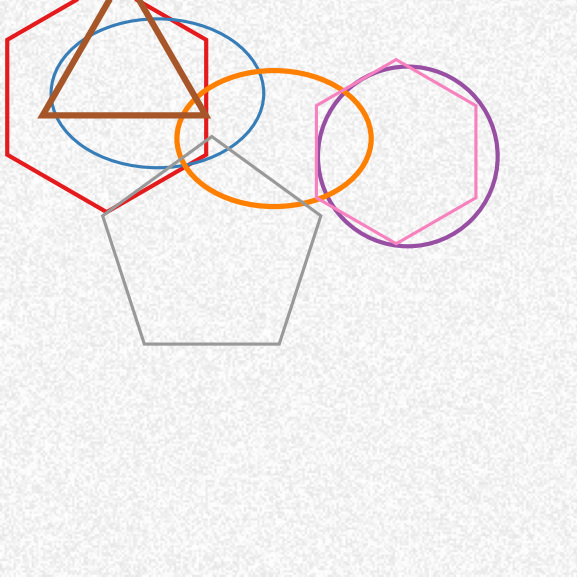[{"shape": "hexagon", "thickness": 2, "radius": 0.99, "center": [0.185, 0.831]}, {"shape": "oval", "thickness": 1.5, "radius": 0.92, "center": [0.273, 0.838]}, {"shape": "circle", "thickness": 2, "radius": 0.78, "center": [0.706, 0.728]}, {"shape": "oval", "thickness": 2.5, "radius": 0.84, "center": [0.475, 0.759]}, {"shape": "triangle", "thickness": 3, "radius": 0.82, "center": [0.215, 0.881]}, {"shape": "hexagon", "thickness": 1.5, "radius": 0.8, "center": [0.686, 0.736]}, {"shape": "pentagon", "thickness": 1.5, "radius": 0.99, "center": [0.367, 0.564]}]